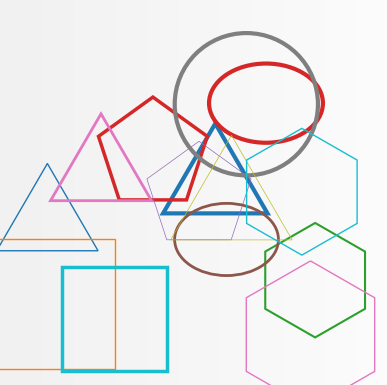[{"shape": "triangle", "thickness": 3, "radius": 0.78, "center": [0.556, 0.524]}, {"shape": "triangle", "thickness": 1, "radius": 0.76, "center": [0.122, 0.424]}, {"shape": "square", "thickness": 1, "radius": 0.84, "center": [0.129, 0.21]}, {"shape": "hexagon", "thickness": 1.5, "radius": 0.74, "center": [0.813, 0.272]}, {"shape": "pentagon", "thickness": 2.5, "radius": 0.74, "center": [0.395, 0.6]}, {"shape": "oval", "thickness": 3, "radius": 0.73, "center": [0.686, 0.732]}, {"shape": "pentagon", "thickness": 0.5, "radius": 0.71, "center": [0.514, 0.492]}, {"shape": "oval", "thickness": 2, "radius": 0.67, "center": [0.585, 0.378]}, {"shape": "hexagon", "thickness": 1, "radius": 0.96, "center": [0.801, 0.131]}, {"shape": "triangle", "thickness": 2, "radius": 0.75, "center": [0.261, 0.554]}, {"shape": "circle", "thickness": 3, "radius": 0.92, "center": [0.636, 0.729]}, {"shape": "triangle", "thickness": 0.5, "radius": 0.91, "center": [0.597, 0.467]}, {"shape": "square", "thickness": 2.5, "radius": 0.67, "center": [0.296, 0.172]}, {"shape": "hexagon", "thickness": 1, "radius": 0.82, "center": [0.779, 0.502]}]